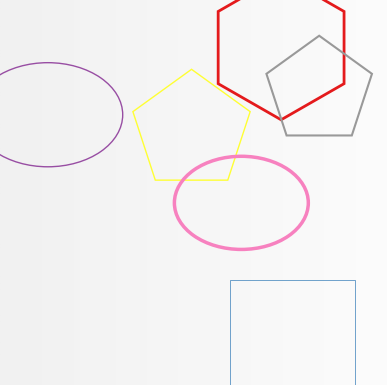[{"shape": "hexagon", "thickness": 2, "radius": 0.94, "center": [0.725, 0.876]}, {"shape": "square", "thickness": 0.5, "radius": 0.81, "center": [0.755, 0.112]}, {"shape": "oval", "thickness": 1, "radius": 0.97, "center": [0.124, 0.702]}, {"shape": "pentagon", "thickness": 1, "radius": 0.8, "center": [0.494, 0.661]}, {"shape": "oval", "thickness": 2.5, "radius": 0.86, "center": [0.623, 0.473]}, {"shape": "pentagon", "thickness": 1.5, "radius": 0.72, "center": [0.824, 0.764]}]